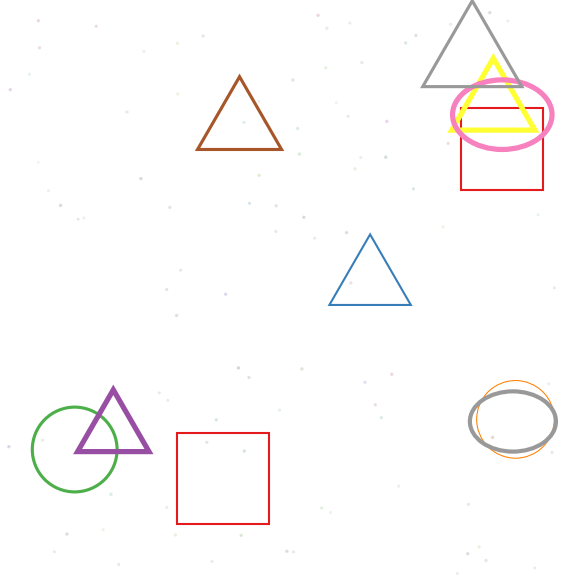[{"shape": "square", "thickness": 1, "radius": 0.36, "center": [0.869, 0.741]}, {"shape": "square", "thickness": 1, "radius": 0.4, "center": [0.386, 0.17]}, {"shape": "triangle", "thickness": 1, "radius": 0.41, "center": [0.641, 0.512]}, {"shape": "circle", "thickness": 1.5, "radius": 0.37, "center": [0.129, 0.221]}, {"shape": "triangle", "thickness": 2.5, "radius": 0.36, "center": [0.196, 0.253]}, {"shape": "circle", "thickness": 0.5, "radius": 0.34, "center": [0.893, 0.273]}, {"shape": "triangle", "thickness": 2.5, "radius": 0.42, "center": [0.854, 0.815]}, {"shape": "triangle", "thickness": 1.5, "radius": 0.42, "center": [0.415, 0.782]}, {"shape": "oval", "thickness": 2.5, "radius": 0.43, "center": [0.87, 0.801]}, {"shape": "oval", "thickness": 2, "radius": 0.37, "center": [0.888, 0.269]}, {"shape": "triangle", "thickness": 1.5, "radius": 0.5, "center": [0.818, 0.899]}]